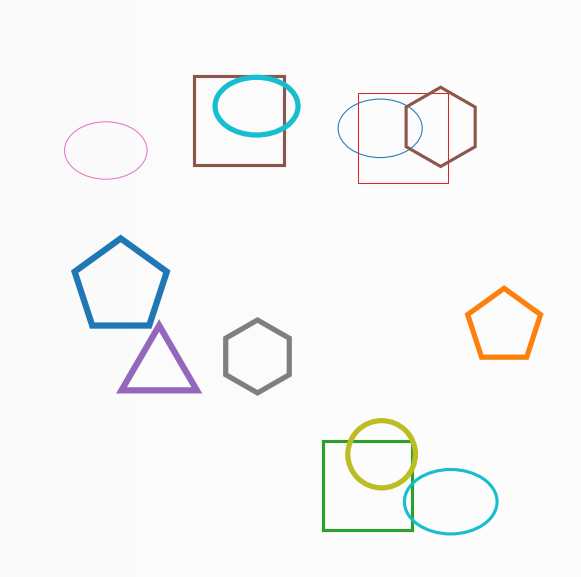[{"shape": "pentagon", "thickness": 3, "radius": 0.42, "center": [0.208, 0.503]}, {"shape": "oval", "thickness": 0.5, "radius": 0.36, "center": [0.654, 0.777]}, {"shape": "pentagon", "thickness": 2.5, "radius": 0.33, "center": [0.867, 0.434]}, {"shape": "square", "thickness": 1.5, "radius": 0.38, "center": [0.632, 0.159]}, {"shape": "square", "thickness": 0.5, "radius": 0.39, "center": [0.694, 0.761]}, {"shape": "triangle", "thickness": 3, "radius": 0.37, "center": [0.274, 0.361]}, {"shape": "hexagon", "thickness": 1.5, "radius": 0.34, "center": [0.758, 0.779]}, {"shape": "square", "thickness": 1.5, "radius": 0.39, "center": [0.411, 0.791]}, {"shape": "oval", "thickness": 0.5, "radius": 0.36, "center": [0.182, 0.739]}, {"shape": "hexagon", "thickness": 2.5, "radius": 0.32, "center": [0.443, 0.382]}, {"shape": "circle", "thickness": 2.5, "radius": 0.29, "center": [0.657, 0.213]}, {"shape": "oval", "thickness": 2.5, "radius": 0.36, "center": [0.441, 0.815]}, {"shape": "oval", "thickness": 1.5, "radius": 0.4, "center": [0.775, 0.13]}]